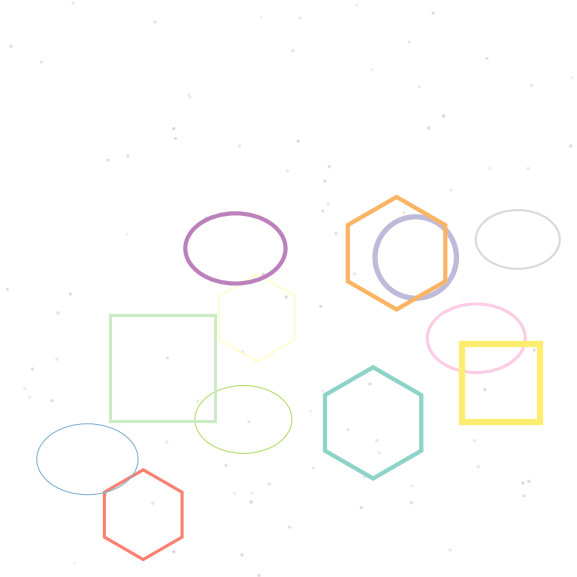[{"shape": "hexagon", "thickness": 2, "radius": 0.48, "center": [0.646, 0.267]}, {"shape": "hexagon", "thickness": 0.5, "radius": 0.38, "center": [0.445, 0.449]}, {"shape": "circle", "thickness": 2.5, "radius": 0.35, "center": [0.72, 0.553]}, {"shape": "hexagon", "thickness": 1.5, "radius": 0.39, "center": [0.248, 0.108]}, {"shape": "oval", "thickness": 0.5, "radius": 0.44, "center": [0.151, 0.204]}, {"shape": "hexagon", "thickness": 2, "radius": 0.49, "center": [0.687, 0.561]}, {"shape": "oval", "thickness": 0.5, "radius": 0.42, "center": [0.422, 0.273]}, {"shape": "oval", "thickness": 1.5, "radius": 0.42, "center": [0.825, 0.413]}, {"shape": "oval", "thickness": 1, "radius": 0.36, "center": [0.897, 0.585]}, {"shape": "oval", "thickness": 2, "radius": 0.43, "center": [0.408, 0.569]}, {"shape": "square", "thickness": 1.5, "radius": 0.46, "center": [0.281, 0.361]}, {"shape": "square", "thickness": 3, "radius": 0.34, "center": [0.867, 0.336]}]